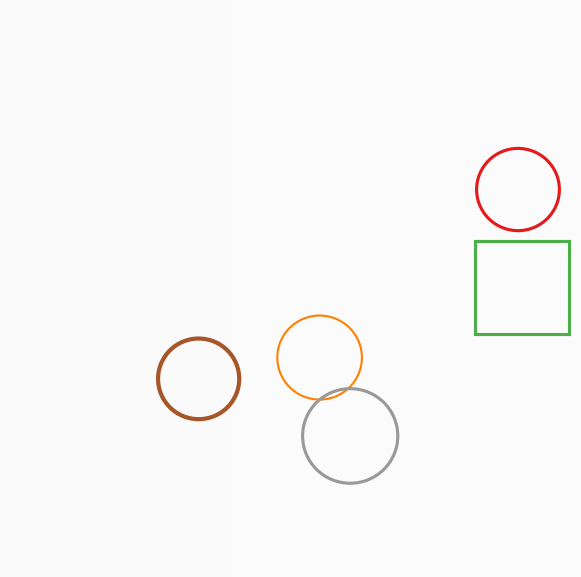[{"shape": "circle", "thickness": 1.5, "radius": 0.36, "center": [0.891, 0.671]}, {"shape": "square", "thickness": 1.5, "radius": 0.4, "center": [0.898, 0.502]}, {"shape": "circle", "thickness": 1, "radius": 0.36, "center": [0.55, 0.38]}, {"shape": "circle", "thickness": 2, "radius": 0.35, "center": [0.342, 0.343]}, {"shape": "circle", "thickness": 1.5, "radius": 0.41, "center": [0.602, 0.244]}]